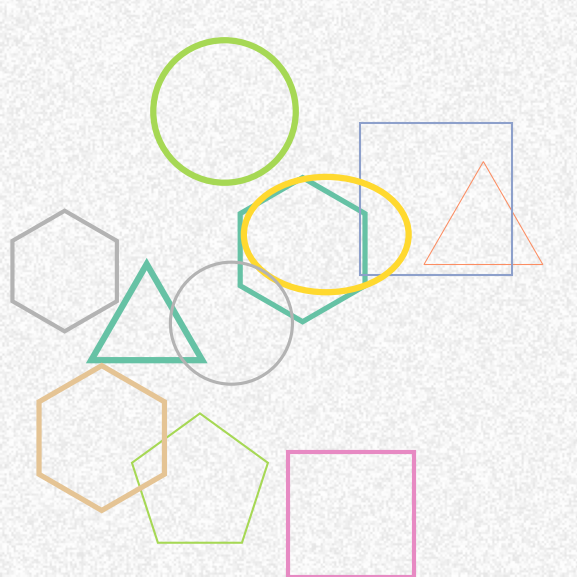[{"shape": "triangle", "thickness": 3, "radius": 0.55, "center": [0.254, 0.431]}, {"shape": "hexagon", "thickness": 2.5, "radius": 0.62, "center": [0.524, 0.567]}, {"shape": "triangle", "thickness": 0.5, "radius": 0.59, "center": [0.837, 0.601]}, {"shape": "square", "thickness": 1, "radius": 0.66, "center": [0.755, 0.655]}, {"shape": "square", "thickness": 2, "radius": 0.54, "center": [0.608, 0.108]}, {"shape": "pentagon", "thickness": 1, "radius": 0.62, "center": [0.346, 0.159]}, {"shape": "circle", "thickness": 3, "radius": 0.62, "center": [0.389, 0.806]}, {"shape": "oval", "thickness": 3, "radius": 0.71, "center": [0.565, 0.593]}, {"shape": "hexagon", "thickness": 2.5, "radius": 0.63, "center": [0.176, 0.241]}, {"shape": "circle", "thickness": 1.5, "radius": 0.53, "center": [0.401, 0.439]}, {"shape": "hexagon", "thickness": 2, "radius": 0.52, "center": [0.112, 0.53]}]